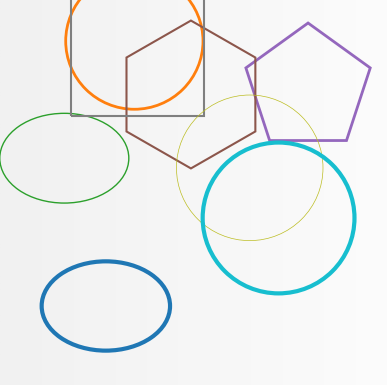[{"shape": "oval", "thickness": 3, "radius": 0.83, "center": [0.273, 0.205]}, {"shape": "circle", "thickness": 2, "radius": 0.89, "center": [0.347, 0.893]}, {"shape": "oval", "thickness": 1, "radius": 0.83, "center": [0.166, 0.589]}, {"shape": "pentagon", "thickness": 2, "radius": 0.84, "center": [0.795, 0.771]}, {"shape": "hexagon", "thickness": 1.5, "radius": 0.96, "center": [0.493, 0.755]}, {"shape": "square", "thickness": 1.5, "radius": 0.85, "center": [0.355, 0.87]}, {"shape": "circle", "thickness": 0.5, "radius": 0.95, "center": [0.644, 0.564]}, {"shape": "circle", "thickness": 3, "radius": 0.98, "center": [0.719, 0.434]}]